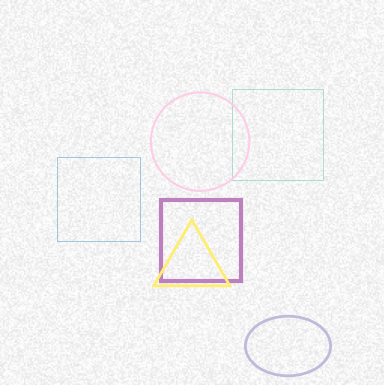[{"shape": "square", "thickness": 0.5, "radius": 0.59, "center": [0.72, 0.651]}, {"shape": "oval", "thickness": 2, "radius": 0.55, "center": [0.748, 0.101]}, {"shape": "square", "thickness": 0.5, "radius": 0.54, "center": [0.256, 0.483]}, {"shape": "circle", "thickness": 1.5, "radius": 0.64, "center": [0.52, 0.632]}, {"shape": "square", "thickness": 3, "radius": 0.52, "center": [0.523, 0.376]}, {"shape": "triangle", "thickness": 2, "radius": 0.57, "center": [0.498, 0.315]}]